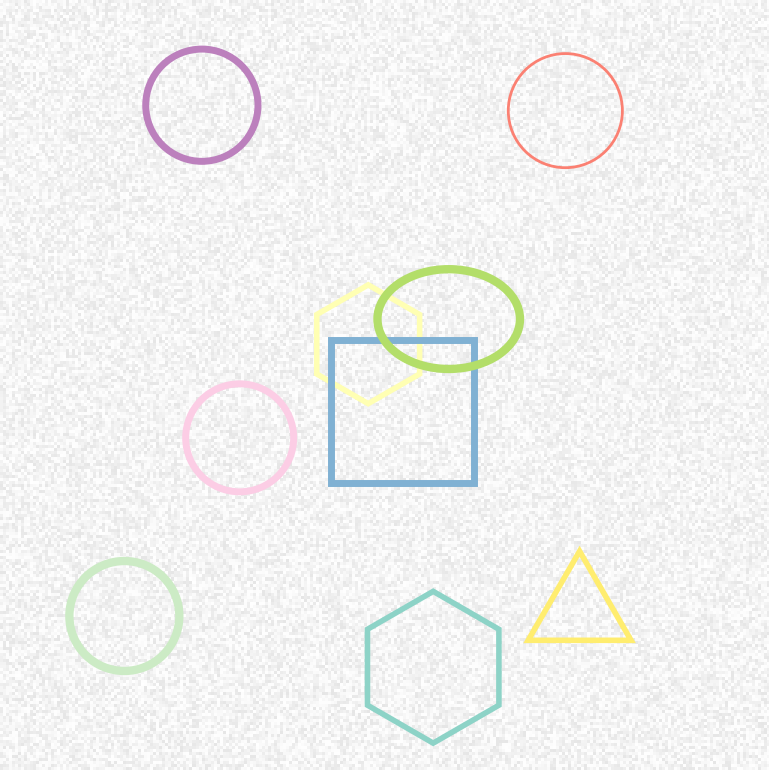[{"shape": "hexagon", "thickness": 2, "radius": 0.49, "center": [0.563, 0.133]}, {"shape": "hexagon", "thickness": 2, "radius": 0.39, "center": [0.478, 0.553]}, {"shape": "circle", "thickness": 1, "radius": 0.37, "center": [0.734, 0.856]}, {"shape": "square", "thickness": 2.5, "radius": 0.46, "center": [0.523, 0.465]}, {"shape": "oval", "thickness": 3, "radius": 0.46, "center": [0.583, 0.586]}, {"shape": "circle", "thickness": 2.5, "radius": 0.35, "center": [0.311, 0.431]}, {"shape": "circle", "thickness": 2.5, "radius": 0.36, "center": [0.262, 0.863]}, {"shape": "circle", "thickness": 3, "radius": 0.36, "center": [0.161, 0.2]}, {"shape": "triangle", "thickness": 2, "radius": 0.39, "center": [0.753, 0.207]}]